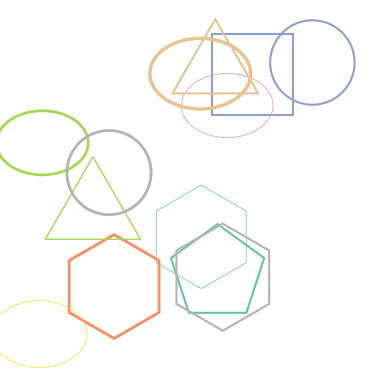[{"shape": "hexagon", "thickness": 0.5, "radius": 0.67, "center": [0.523, 0.385]}, {"shape": "pentagon", "thickness": 1.5, "radius": 0.64, "center": [0.565, 0.29]}, {"shape": "hexagon", "thickness": 2, "radius": 0.67, "center": [0.296, 0.256]}, {"shape": "circle", "thickness": 1.5, "radius": 0.55, "center": [0.811, 0.838]}, {"shape": "square", "thickness": 1.5, "radius": 0.53, "center": [0.656, 0.807]}, {"shape": "oval", "thickness": 0.5, "radius": 0.6, "center": [0.59, 0.726]}, {"shape": "triangle", "thickness": 1, "radius": 0.71, "center": [0.241, 0.45]}, {"shape": "oval", "thickness": 2, "radius": 0.6, "center": [0.11, 0.629]}, {"shape": "oval", "thickness": 0.5, "radius": 0.62, "center": [0.102, 0.132]}, {"shape": "oval", "thickness": 2.5, "radius": 0.65, "center": [0.52, 0.809]}, {"shape": "triangle", "thickness": 1.5, "radius": 0.64, "center": [0.559, 0.822]}, {"shape": "circle", "thickness": 2, "radius": 0.55, "center": [0.283, 0.552]}, {"shape": "hexagon", "thickness": 1.5, "radius": 0.69, "center": [0.579, 0.28]}]